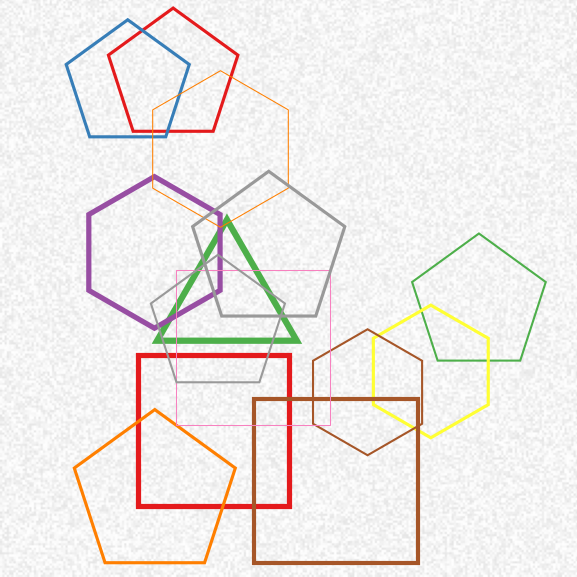[{"shape": "square", "thickness": 2.5, "radius": 0.65, "center": [0.37, 0.253]}, {"shape": "pentagon", "thickness": 1.5, "radius": 0.59, "center": [0.3, 0.867]}, {"shape": "pentagon", "thickness": 1.5, "radius": 0.56, "center": [0.221, 0.853]}, {"shape": "pentagon", "thickness": 1, "radius": 0.61, "center": [0.829, 0.473]}, {"shape": "triangle", "thickness": 3, "radius": 0.7, "center": [0.393, 0.479]}, {"shape": "hexagon", "thickness": 2.5, "radius": 0.66, "center": [0.267, 0.562]}, {"shape": "hexagon", "thickness": 0.5, "radius": 0.68, "center": [0.382, 0.741]}, {"shape": "pentagon", "thickness": 1.5, "radius": 0.73, "center": [0.268, 0.143]}, {"shape": "hexagon", "thickness": 1.5, "radius": 0.57, "center": [0.746, 0.356]}, {"shape": "hexagon", "thickness": 1, "radius": 0.55, "center": [0.636, 0.32]}, {"shape": "square", "thickness": 2, "radius": 0.71, "center": [0.582, 0.167]}, {"shape": "square", "thickness": 0.5, "radius": 0.67, "center": [0.438, 0.397]}, {"shape": "pentagon", "thickness": 1.5, "radius": 0.69, "center": [0.465, 0.564]}, {"shape": "pentagon", "thickness": 1, "radius": 0.61, "center": [0.377, 0.436]}]